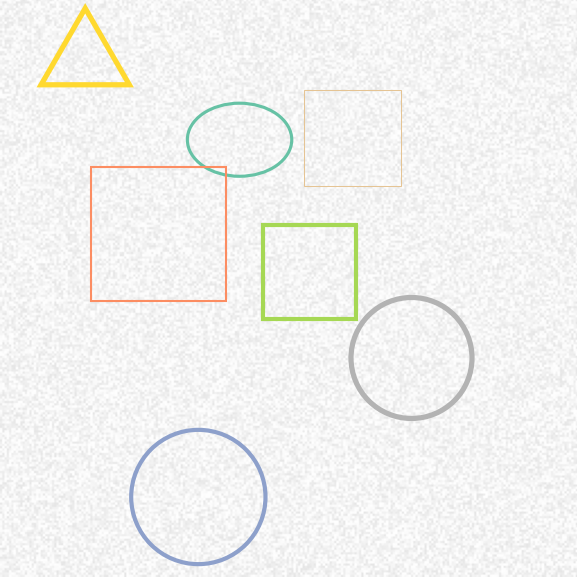[{"shape": "oval", "thickness": 1.5, "radius": 0.45, "center": [0.415, 0.757]}, {"shape": "square", "thickness": 1, "radius": 0.58, "center": [0.275, 0.594]}, {"shape": "circle", "thickness": 2, "radius": 0.58, "center": [0.343, 0.139]}, {"shape": "square", "thickness": 2, "radius": 0.41, "center": [0.536, 0.528]}, {"shape": "triangle", "thickness": 2.5, "radius": 0.44, "center": [0.148, 0.896]}, {"shape": "square", "thickness": 0.5, "radius": 0.42, "center": [0.61, 0.76]}, {"shape": "circle", "thickness": 2.5, "radius": 0.52, "center": [0.713, 0.379]}]